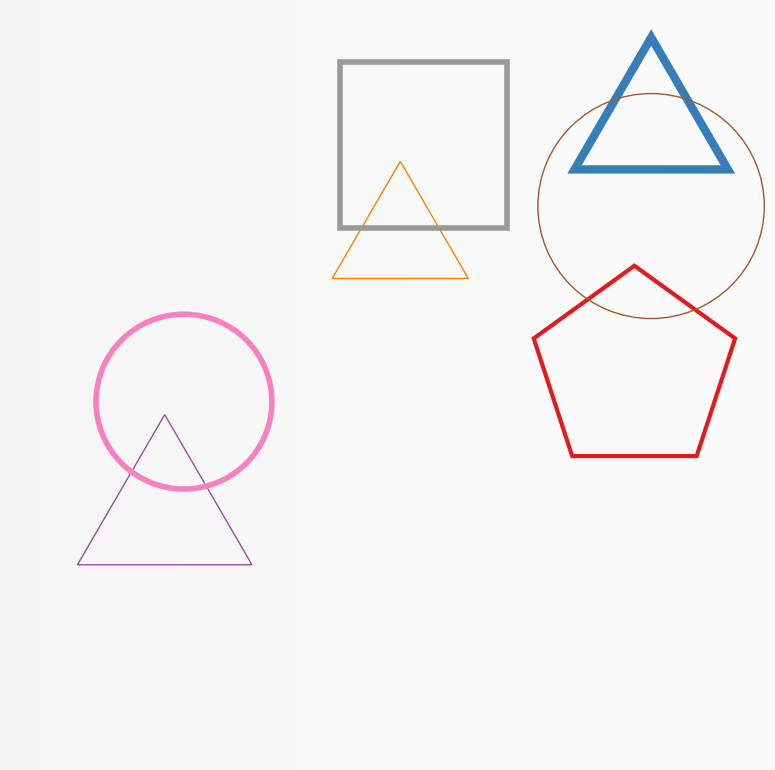[{"shape": "pentagon", "thickness": 1.5, "radius": 0.68, "center": [0.819, 0.518]}, {"shape": "triangle", "thickness": 3, "radius": 0.57, "center": [0.84, 0.837]}, {"shape": "triangle", "thickness": 0.5, "radius": 0.65, "center": [0.213, 0.332]}, {"shape": "triangle", "thickness": 0.5, "radius": 0.51, "center": [0.516, 0.689]}, {"shape": "circle", "thickness": 0.5, "radius": 0.73, "center": [0.84, 0.732]}, {"shape": "circle", "thickness": 2, "radius": 0.57, "center": [0.237, 0.478]}, {"shape": "square", "thickness": 2, "radius": 0.54, "center": [0.547, 0.811]}]